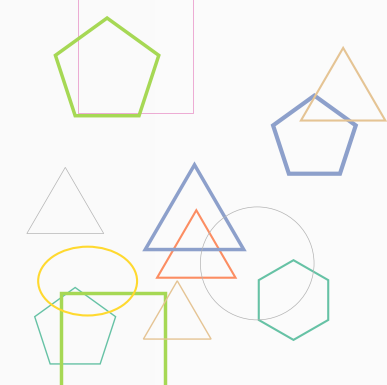[{"shape": "pentagon", "thickness": 1, "radius": 0.55, "center": [0.194, 0.144]}, {"shape": "hexagon", "thickness": 1.5, "radius": 0.52, "center": [0.757, 0.221]}, {"shape": "triangle", "thickness": 1.5, "radius": 0.58, "center": [0.507, 0.337]}, {"shape": "pentagon", "thickness": 3, "radius": 0.56, "center": [0.811, 0.64]}, {"shape": "triangle", "thickness": 2.5, "radius": 0.73, "center": [0.502, 0.425]}, {"shape": "square", "thickness": 0.5, "radius": 0.75, "center": [0.35, 0.855]}, {"shape": "square", "thickness": 2.5, "radius": 0.67, "center": [0.29, 0.104]}, {"shape": "pentagon", "thickness": 2.5, "radius": 0.7, "center": [0.276, 0.813]}, {"shape": "oval", "thickness": 1.5, "radius": 0.64, "center": [0.226, 0.27]}, {"shape": "triangle", "thickness": 1, "radius": 0.5, "center": [0.457, 0.17]}, {"shape": "triangle", "thickness": 1.5, "radius": 0.63, "center": [0.886, 0.75]}, {"shape": "circle", "thickness": 0.5, "radius": 0.73, "center": [0.664, 0.316]}, {"shape": "triangle", "thickness": 0.5, "radius": 0.57, "center": [0.168, 0.451]}]